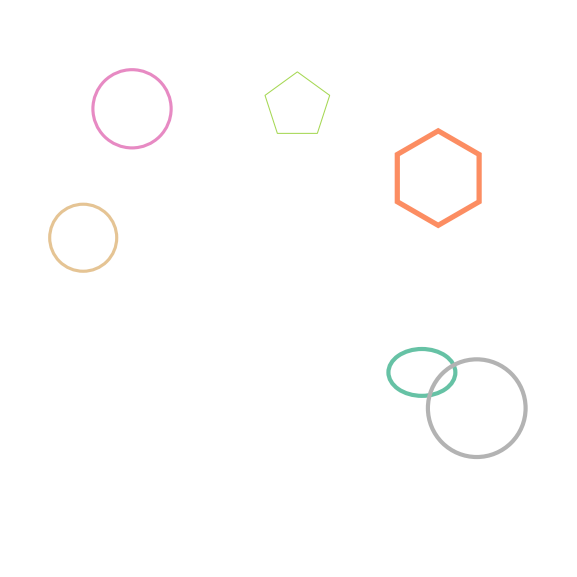[{"shape": "oval", "thickness": 2, "radius": 0.29, "center": [0.731, 0.354]}, {"shape": "hexagon", "thickness": 2.5, "radius": 0.41, "center": [0.759, 0.691]}, {"shape": "circle", "thickness": 1.5, "radius": 0.34, "center": [0.229, 0.811]}, {"shape": "pentagon", "thickness": 0.5, "radius": 0.29, "center": [0.515, 0.816]}, {"shape": "circle", "thickness": 1.5, "radius": 0.29, "center": [0.144, 0.587]}, {"shape": "circle", "thickness": 2, "radius": 0.42, "center": [0.826, 0.292]}]